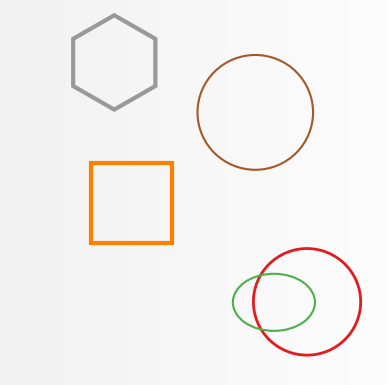[{"shape": "circle", "thickness": 2, "radius": 0.69, "center": [0.792, 0.216]}, {"shape": "oval", "thickness": 1.5, "radius": 0.53, "center": [0.707, 0.215]}, {"shape": "square", "thickness": 3, "radius": 0.52, "center": [0.34, 0.472]}, {"shape": "circle", "thickness": 1.5, "radius": 0.75, "center": [0.659, 0.708]}, {"shape": "hexagon", "thickness": 3, "radius": 0.61, "center": [0.295, 0.838]}]